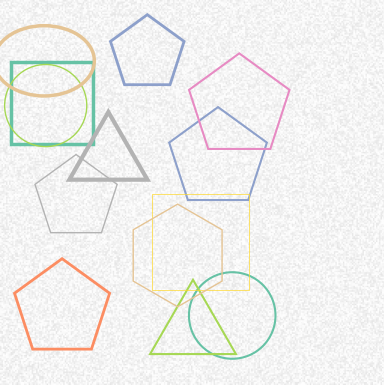[{"shape": "circle", "thickness": 1.5, "radius": 0.56, "center": [0.603, 0.181]}, {"shape": "square", "thickness": 2.5, "radius": 0.53, "center": [0.136, 0.732]}, {"shape": "pentagon", "thickness": 2, "radius": 0.65, "center": [0.161, 0.198]}, {"shape": "pentagon", "thickness": 2, "radius": 0.5, "center": [0.383, 0.861]}, {"shape": "pentagon", "thickness": 1.5, "radius": 0.67, "center": [0.566, 0.588]}, {"shape": "pentagon", "thickness": 1.5, "radius": 0.69, "center": [0.621, 0.724]}, {"shape": "triangle", "thickness": 1.5, "radius": 0.64, "center": [0.501, 0.145]}, {"shape": "circle", "thickness": 1, "radius": 0.53, "center": [0.119, 0.726]}, {"shape": "square", "thickness": 0.5, "radius": 0.63, "center": [0.521, 0.371]}, {"shape": "oval", "thickness": 2.5, "radius": 0.65, "center": [0.115, 0.842]}, {"shape": "hexagon", "thickness": 1, "radius": 0.67, "center": [0.461, 0.337]}, {"shape": "triangle", "thickness": 3, "radius": 0.59, "center": [0.281, 0.592]}, {"shape": "pentagon", "thickness": 1, "radius": 0.56, "center": [0.198, 0.486]}]